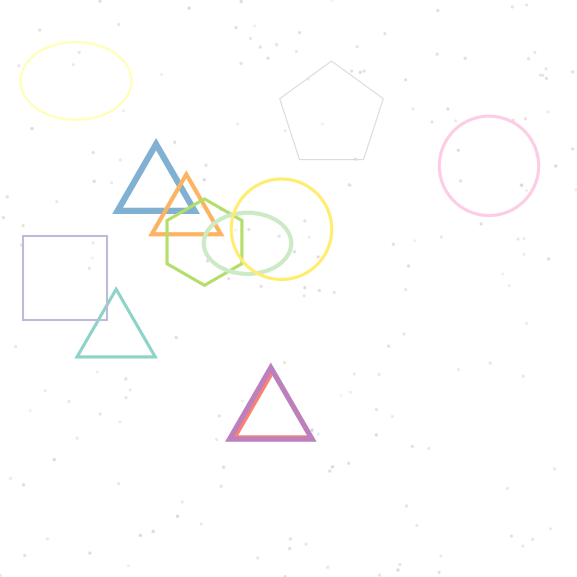[{"shape": "triangle", "thickness": 1.5, "radius": 0.39, "center": [0.201, 0.42]}, {"shape": "oval", "thickness": 1, "radius": 0.48, "center": [0.132, 0.859]}, {"shape": "square", "thickness": 1, "radius": 0.36, "center": [0.113, 0.518]}, {"shape": "triangle", "thickness": 2, "radius": 0.38, "center": [0.473, 0.28]}, {"shape": "triangle", "thickness": 3, "radius": 0.38, "center": [0.27, 0.672]}, {"shape": "triangle", "thickness": 2, "radius": 0.35, "center": [0.323, 0.628]}, {"shape": "hexagon", "thickness": 1.5, "radius": 0.37, "center": [0.354, 0.58]}, {"shape": "circle", "thickness": 1.5, "radius": 0.43, "center": [0.847, 0.712]}, {"shape": "pentagon", "thickness": 0.5, "radius": 0.47, "center": [0.574, 0.799]}, {"shape": "triangle", "thickness": 2.5, "radius": 0.41, "center": [0.469, 0.28]}, {"shape": "oval", "thickness": 2, "radius": 0.38, "center": [0.429, 0.578]}, {"shape": "circle", "thickness": 1.5, "radius": 0.44, "center": [0.487, 0.602]}]